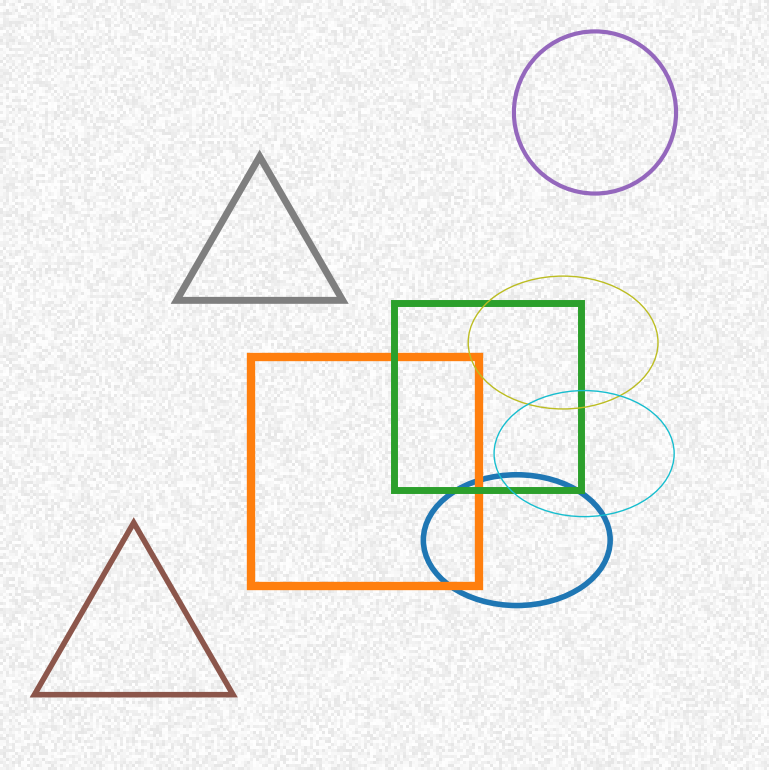[{"shape": "oval", "thickness": 2, "radius": 0.61, "center": [0.671, 0.299]}, {"shape": "square", "thickness": 3, "radius": 0.74, "center": [0.474, 0.388]}, {"shape": "square", "thickness": 2.5, "radius": 0.61, "center": [0.633, 0.485]}, {"shape": "circle", "thickness": 1.5, "radius": 0.53, "center": [0.773, 0.854]}, {"shape": "triangle", "thickness": 2, "radius": 0.74, "center": [0.174, 0.172]}, {"shape": "triangle", "thickness": 2.5, "radius": 0.62, "center": [0.337, 0.672]}, {"shape": "oval", "thickness": 0.5, "radius": 0.62, "center": [0.731, 0.555]}, {"shape": "oval", "thickness": 0.5, "radius": 0.58, "center": [0.759, 0.411]}]